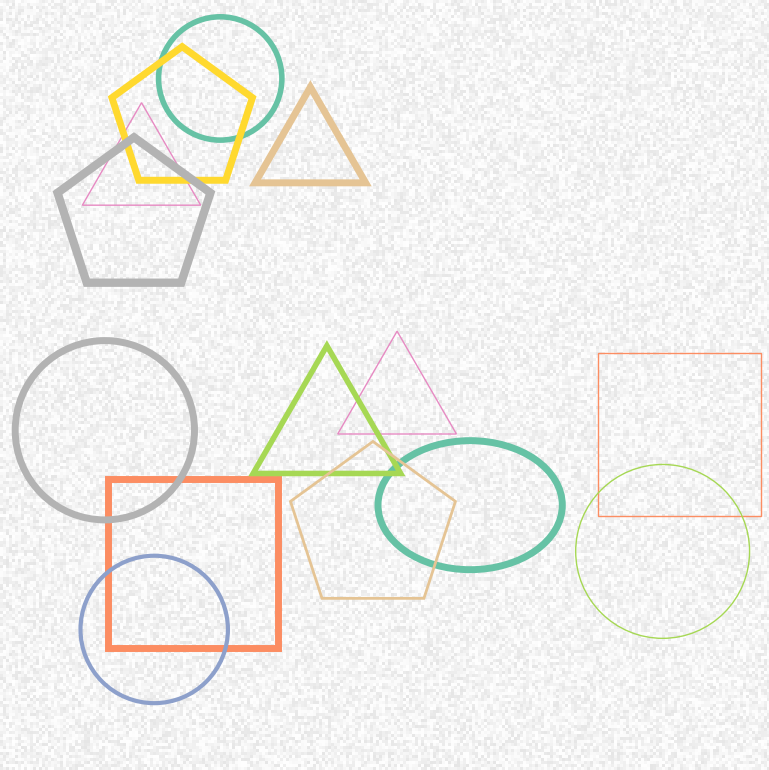[{"shape": "oval", "thickness": 2.5, "radius": 0.6, "center": [0.611, 0.344]}, {"shape": "circle", "thickness": 2, "radius": 0.4, "center": [0.286, 0.898]}, {"shape": "square", "thickness": 0.5, "radius": 0.53, "center": [0.883, 0.436]}, {"shape": "square", "thickness": 2.5, "radius": 0.55, "center": [0.25, 0.268]}, {"shape": "circle", "thickness": 1.5, "radius": 0.48, "center": [0.2, 0.183]}, {"shape": "triangle", "thickness": 0.5, "radius": 0.44, "center": [0.184, 0.778]}, {"shape": "triangle", "thickness": 0.5, "radius": 0.45, "center": [0.516, 0.481]}, {"shape": "triangle", "thickness": 2, "radius": 0.55, "center": [0.425, 0.44]}, {"shape": "circle", "thickness": 0.5, "radius": 0.56, "center": [0.861, 0.284]}, {"shape": "pentagon", "thickness": 2.5, "radius": 0.48, "center": [0.237, 0.843]}, {"shape": "pentagon", "thickness": 1, "radius": 0.56, "center": [0.484, 0.314]}, {"shape": "triangle", "thickness": 2.5, "radius": 0.41, "center": [0.403, 0.804]}, {"shape": "circle", "thickness": 2.5, "radius": 0.58, "center": [0.136, 0.441]}, {"shape": "pentagon", "thickness": 3, "radius": 0.52, "center": [0.174, 0.717]}]